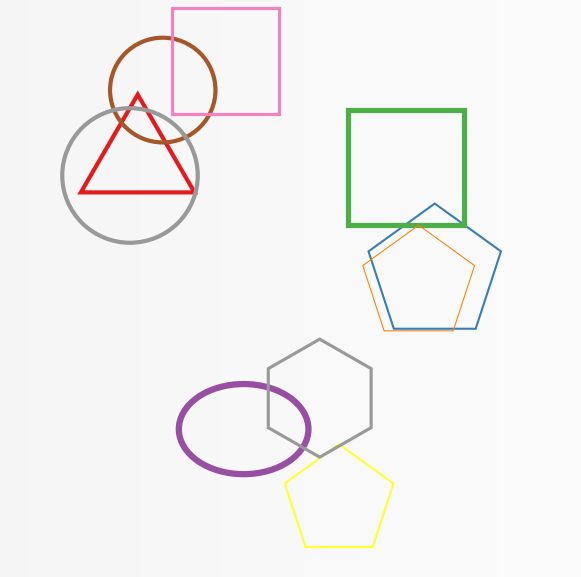[{"shape": "triangle", "thickness": 2, "radius": 0.56, "center": [0.237, 0.722]}, {"shape": "pentagon", "thickness": 1, "radius": 0.6, "center": [0.748, 0.527]}, {"shape": "square", "thickness": 2.5, "radius": 0.5, "center": [0.699, 0.709]}, {"shape": "oval", "thickness": 3, "radius": 0.56, "center": [0.419, 0.256]}, {"shape": "pentagon", "thickness": 0.5, "radius": 0.51, "center": [0.72, 0.508]}, {"shape": "pentagon", "thickness": 1, "radius": 0.49, "center": [0.583, 0.132]}, {"shape": "circle", "thickness": 2, "radius": 0.45, "center": [0.28, 0.843]}, {"shape": "square", "thickness": 1.5, "radius": 0.46, "center": [0.388, 0.894]}, {"shape": "hexagon", "thickness": 1.5, "radius": 0.51, "center": [0.55, 0.31]}, {"shape": "circle", "thickness": 2, "radius": 0.58, "center": [0.224, 0.695]}]